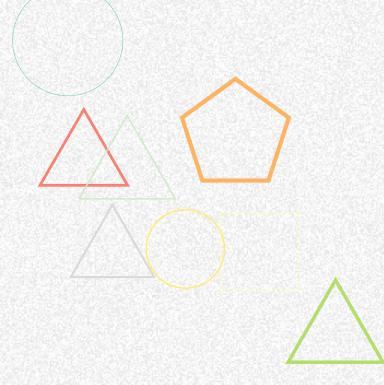[{"shape": "circle", "thickness": 0.5, "radius": 0.72, "center": [0.176, 0.894]}, {"shape": "square", "thickness": 0.5, "radius": 0.51, "center": [0.675, 0.346]}, {"shape": "triangle", "thickness": 2, "radius": 0.66, "center": [0.218, 0.584]}, {"shape": "pentagon", "thickness": 3, "radius": 0.73, "center": [0.611, 0.649]}, {"shape": "triangle", "thickness": 2.5, "radius": 0.71, "center": [0.872, 0.13]}, {"shape": "triangle", "thickness": 1.5, "radius": 0.62, "center": [0.292, 0.343]}, {"shape": "triangle", "thickness": 1, "radius": 0.72, "center": [0.33, 0.556]}, {"shape": "circle", "thickness": 1, "radius": 0.51, "center": [0.481, 0.353]}]